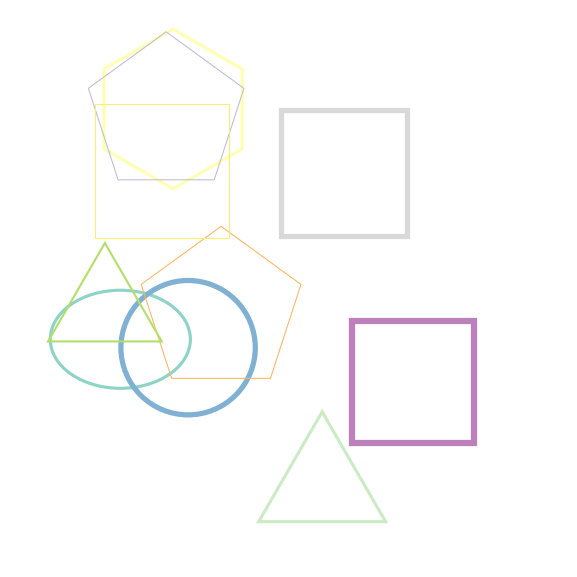[{"shape": "oval", "thickness": 1.5, "radius": 0.61, "center": [0.208, 0.412]}, {"shape": "hexagon", "thickness": 1.5, "radius": 0.69, "center": [0.3, 0.81]}, {"shape": "pentagon", "thickness": 0.5, "radius": 0.71, "center": [0.288, 0.802]}, {"shape": "circle", "thickness": 2.5, "radius": 0.58, "center": [0.326, 0.397]}, {"shape": "pentagon", "thickness": 0.5, "radius": 0.73, "center": [0.383, 0.462]}, {"shape": "triangle", "thickness": 1, "radius": 0.57, "center": [0.182, 0.465]}, {"shape": "square", "thickness": 2.5, "radius": 0.54, "center": [0.596, 0.7]}, {"shape": "square", "thickness": 3, "radius": 0.53, "center": [0.715, 0.338]}, {"shape": "triangle", "thickness": 1.5, "radius": 0.63, "center": [0.558, 0.159]}, {"shape": "square", "thickness": 0.5, "radius": 0.58, "center": [0.281, 0.704]}]